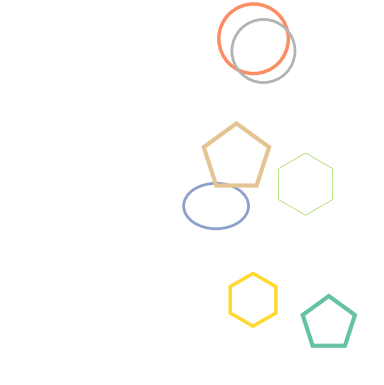[{"shape": "pentagon", "thickness": 3, "radius": 0.36, "center": [0.854, 0.16]}, {"shape": "circle", "thickness": 2.5, "radius": 0.45, "center": [0.659, 0.899]}, {"shape": "oval", "thickness": 2, "radius": 0.42, "center": [0.561, 0.465]}, {"shape": "hexagon", "thickness": 0.5, "radius": 0.4, "center": [0.794, 0.522]}, {"shape": "hexagon", "thickness": 2.5, "radius": 0.34, "center": [0.657, 0.221]}, {"shape": "pentagon", "thickness": 3, "radius": 0.45, "center": [0.614, 0.59]}, {"shape": "circle", "thickness": 2, "radius": 0.41, "center": [0.684, 0.868]}]